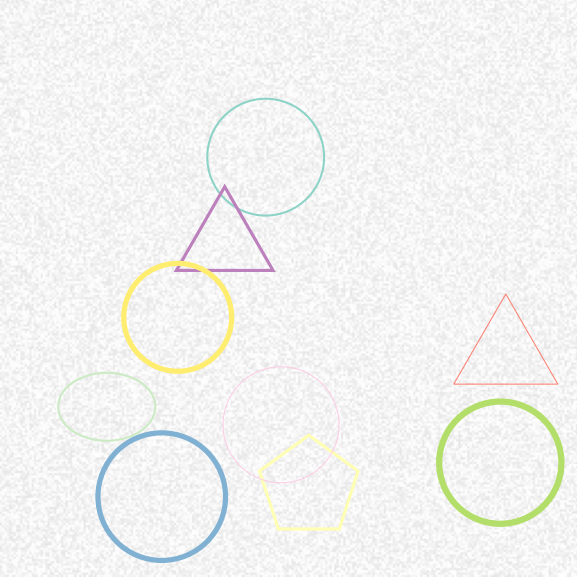[{"shape": "circle", "thickness": 1, "radius": 0.51, "center": [0.46, 0.727]}, {"shape": "pentagon", "thickness": 1.5, "radius": 0.45, "center": [0.535, 0.156]}, {"shape": "triangle", "thickness": 0.5, "radius": 0.52, "center": [0.876, 0.386]}, {"shape": "circle", "thickness": 2.5, "radius": 0.55, "center": [0.28, 0.139]}, {"shape": "circle", "thickness": 3, "radius": 0.53, "center": [0.866, 0.198]}, {"shape": "circle", "thickness": 0.5, "radius": 0.5, "center": [0.487, 0.264]}, {"shape": "triangle", "thickness": 1.5, "radius": 0.48, "center": [0.389, 0.579]}, {"shape": "oval", "thickness": 1, "radius": 0.42, "center": [0.185, 0.295]}, {"shape": "circle", "thickness": 2.5, "radius": 0.47, "center": [0.308, 0.45]}]